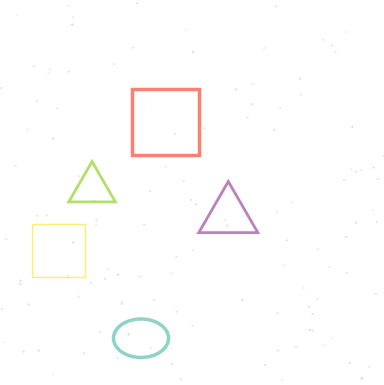[{"shape": "oval", "thickness": 2.5, "radius": 0.36, "center": [0.366, 0.121]}, {"shape": "square", "thickness": 2.5, "radius": 0.43, "center": [0.429, 0.683]}, {"shape": "triangle", "thickness": 2, "radius": 0.35, "center": [0.239, 0.511]}, {"shape": "triangle", "thickness": 2, "radius": 0.44, "center": [0.593, 0.44]}, {"shape": "square", "thickness": 1, "radius": 0.34, "center": [0.152, 0.348]}]